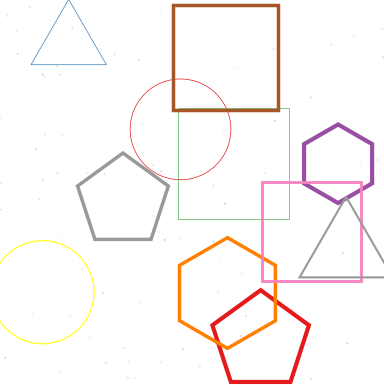[{"shape": "pentagon", "thickness": 3, "radius": 0.66, "center": [0.677, 0.115]}, {"shape": "circle", "thickness": 0.5, "radius": 0.65, "center": [0.469, 0.664]}, {"shape": "triangle", "thickness": 0.5, "radius": 0.57, "center": [0.178, 0.888]}, {"shape": "square", "thickness": 0.5, "radius": 0.72, "center": [0.607, 0.575]}, {"shape": "hexagon", "thickness": 3, "radius": 0.51, "center": [0.878, 0.575]}, {"shape": "hexagon", "thickness": 2.5, "radius": 0.72, "center": [0.591, 0.239]}, {"shape": "circle", "thickness": 1, "radius": 0.67, "center": [0.11, 0.241]}, {"shape": "square", "thickness": 2.5, "radius": 0.68, "center": [0.585, 0.85]}, {"shape": "square", "thickness": 2, "radius": 0.64, "center": [0.808, 0.4]}, {"shape": "pentagon", "thickness": 2.5, "radius": 0.62, "center": [0.319, 0.479]}, {"shape": "triangle", "thickness": 1.5, "radius": 0.7, "center": [0.899, 0.349]}]